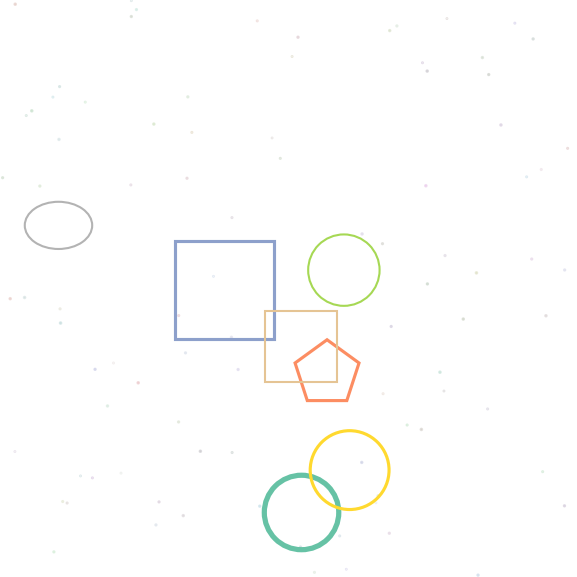[{"shape": "circle", "thickness": 2.5, "radius": 0.32, "center": [0.522, 0.112]}, {"shape": "pentagon", "thickness": 1.5, "radius": 0.29, "center": [0.566, 0.353]}, {"shape": "square", "thickness": 1.5, "radius": 0.43, "center": [0.389, 0.497]}, {"shape": "circle", "thickness": 1, "radius": 0.31, "center": [0.595, 0.531]}, {"shape": "circle", "thickness": 1.5, "radius": 0.34, "center": [0.605, 0.185]}, {"shape": "square", "thickness": 1, "radius": 0.31, "center": [0.521, 0.399]}, {"shape": "oval", "thickness": 1, "radius": 0.29, "center": [0.101, 0.609]}]